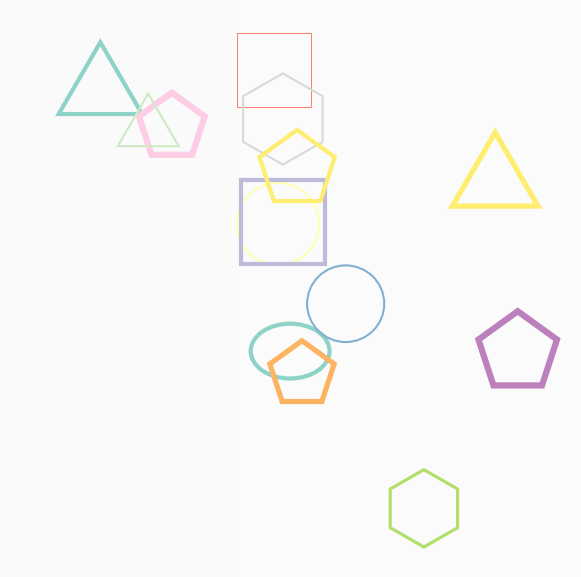[{"shape": "triangle", "thickness": 2, "radius": 0.41, "center": [0.173, 0.843]}, {"shape": "oval", "thickness": 2, "radius": 0.34, "center": [0.499, 0.391]}, {"shape": "circle", "thickness": 1, "radius": 0.35, "center": [0.478, 0.611]}, {"shape": "square", "thickness": 2, "radius": 0.36, "center": [0.486, 0.615]}, {"shape": "square", "thickness": 0.5, "radius": 0.32, "center": [0.471, 0.878]}, {"shape": "circle", "thickness": 1, "radius": 0.33, "center": [0.595, 0.473]}, {"shape": "pentagon", "thickness": 2.5, "radius": 0.29, "center": [0.52, 0.351]}, {"shape": "hexagon", "thickness": 1.5, "radius": 0.33, "center": [0.729, 0.119]}, {"shape": "pentagon", "thickness": 3, "radius": 0.3, "center": [0.296, 0.779]}, {"shape": "hexagon", "thickness": 1, "radius": 0.4, "center": [0.487, 0.793]}, {"shape": "pentagon", "thickness": 3, "radius": 0.36, "center": [0.891, 0.389]}, {"shape": "triangle", "thickness": 1, "radius": 0.3, "center": [0.255, 0.776]}, {"shape": "triangle", "thickness": 2.5, "radius": 0.43, "center": [0.852, 0.685]}, {"shape": "pentagon", "thickness": 2, "radius": 0.34, "center": [0.511, 0.706]}]